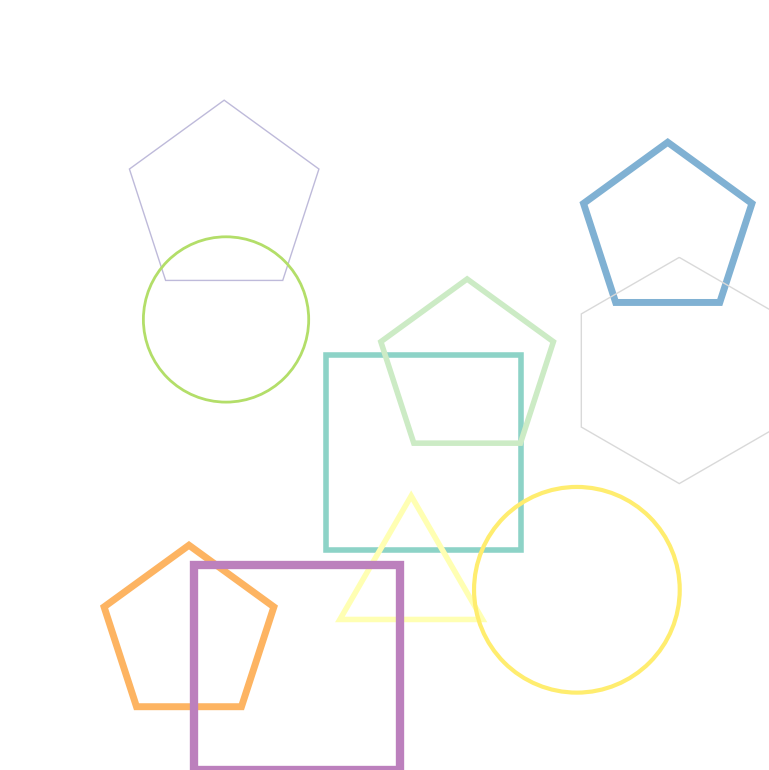[{"shape": "square", "thickness": 2, "radius": 0.63, "center": [0.551, 0.413]}, {"shape": "triangle", "thickness": 2, "radius": 0.53, "center": [0.534, 0.249]}, {"shape": "pentagon", "thickness": 0.5, "radius": 0.65, "center": [0.291, 0.74]}, {"shape": "pentagon", "thickness": 2.5, "radius": 0.57, "center": [0.867, 0.7]}, {"shape": "pentagon", "thickness": 2.5, "radius": 0.58, "center": [0.245, 0.176]}, {"shape": "circle", "thickness": 1, "radius": 0.54, "center": [0.294, 0.585]}, {"shape": "hexagon", "thickness": 0.5, "radius": 0.73, "center": [0.882, 0.519]}, {"shape": "square", "thickness": 3, "radius": 0.67, "center": [0.385, 0.133]}, {"shape": "pentagon", "thickness": 2, "radius": 0.59, "center": [0.607, 0.52]}, {"shape": "circle", "thickness": 1.5, "radius": 0.67, "center": [0.749, 0.234]}]